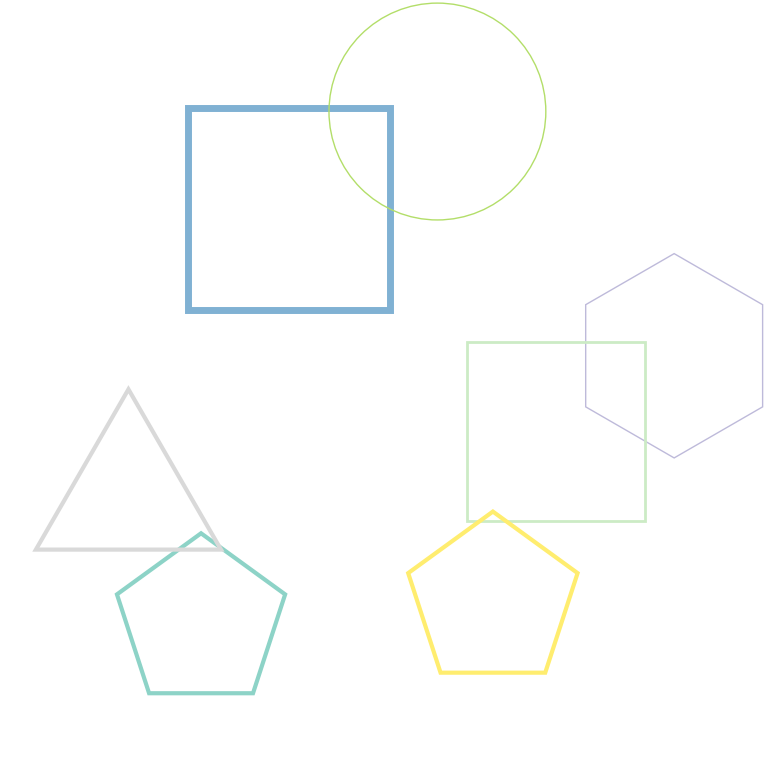[{"shape": "pentagon", "thickness": 1.5, "radius": 0.57, "center": [0.261, 0.193]}, {"shape": "hexagon", "thickness": 0.5, "radius": 0.66, "center": [0.876, 0.538]}, {"shape": "square", "thickness": 2.5, "radius": 0.66, "center": [0.376, 0.728]}, {"shape": "circle", "thickness": 0.5, "radius": 0.7, "center": [0.568, 0.855]}, {"shape": "triangle", "thickness": 1.5, "radius": 0.69, "center": [0.167, 0.356]}, {"shape": "square", "thickness": 1, "radius": 0.58, "center": [0.722, 0.439]}, {"shape": "pentagon", "thickness": 1.5, "radius": 0.58, "center": [0.64, 0.22]}]